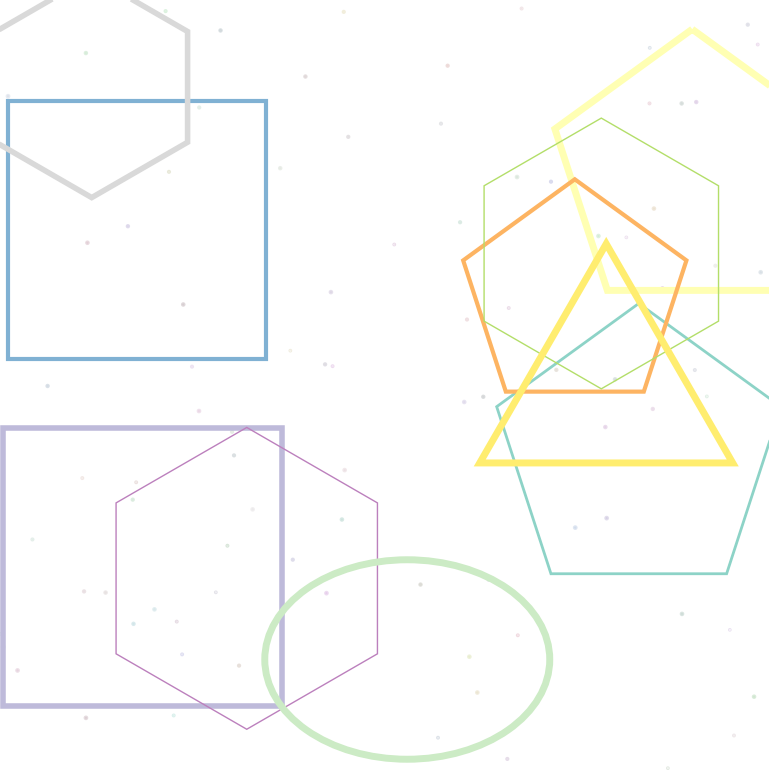[{"shape": "pentagon", "thickness": 1, "radius": 0.97, "center": [0.83, 0.412]}, {"shape": "pentagon", "thickness": 2.5, "radius": 0.94, "center": [0.899, 0.775]}, {"shape": "square", "thickness": 2, "radius": 0.91, "center": [0.185, 0.264]}, {"shape": "square", "thickness": 1.5, "radius": 0.84, "center": [0.178, 0.701]}, {"shape": "pentagon", "thickness": 1.5, "radius": 0.76, "center": [0.747, 0.615]}, {"shape": "hexagon", "thickness": 0.5, "radius": 0.88, "center": [0.781, 0.671]}, {"shape": "hexagon", "thickness": 2, "radius": 0.72, "center": [0.119, 0.887]}, {"shape": "hexagon", "thickness": 0.5, "radius": 0.98, "center": [0.32, 0.249]}, {"shape": "oval", "thickness": 2.5, "radius": 0.93, "center": [0.529, 0.144]}, {"shape": "triangle", "thickness": 2.5, "radius": 0.95, "center": [0.787, 0.494]}]